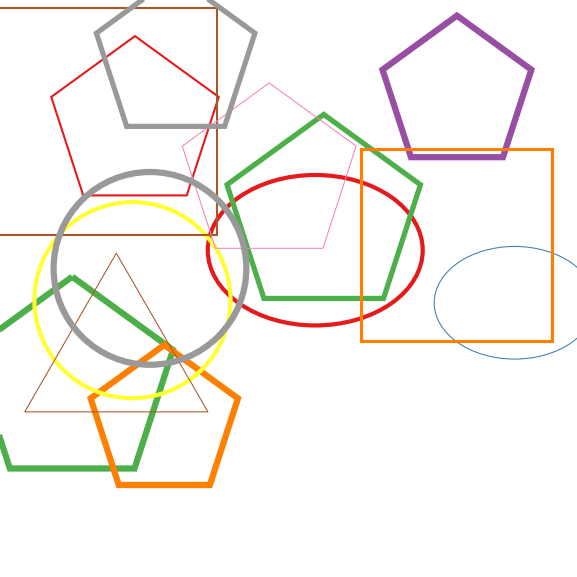[{"shape": "oval", "thickness": 2, "radius": 0.93, "center": [0.546, 0.566]}, {"shape": "pentagon", "thickness": 1, "radius": 0.76, "center": [0.234, 0.784]}, {"shape": "oval", "thickness": 0.5, "radius": 0.7, "center": [0.891, 0.475]}, {"shape": "pentagon", "thickness": 2.5, "radius": 0.88, "center": [0.561, 0.625]}, {"shape": "pentagon", "thickness": 3, "radius": 0.92, "center": [0.125, 0.336]}, {"shape": "pentagon", "thickness": 3, "radius": 0.68, "center": [0.791, 0.837]}, {"shape": "pentagon", "thickness": 3, "radius": 0.67, "center": [0.285, 0.268]}, {"shape": "square", "thickness": 1.5, "radius": 0.83, "center": [0.79, 0.575]}, {"shape": "circle", "thickness": 2, "radius": 0.85, "center": [0.229, 0.479]}, {"shape": "triangle", "thickness": 0.5, "radius": 0.92, "center": [0.201, 0.378]}, {"shape": "square", "thickness": 1, "radius": 0.98, "center": [0.18, 0.788]}, {"shape": "pentagon", "thickness": 0.5, "radius": 0.79, "center": [0.466, 0.697]}, {"shape": "pentagon", "thickness": 2.5, "radius": 0.72, "center": [0.304, 0.897]}, {"shape": "circle", "thickness": 3, "radius": 0.83, "center": [0.26, 0.534]}]